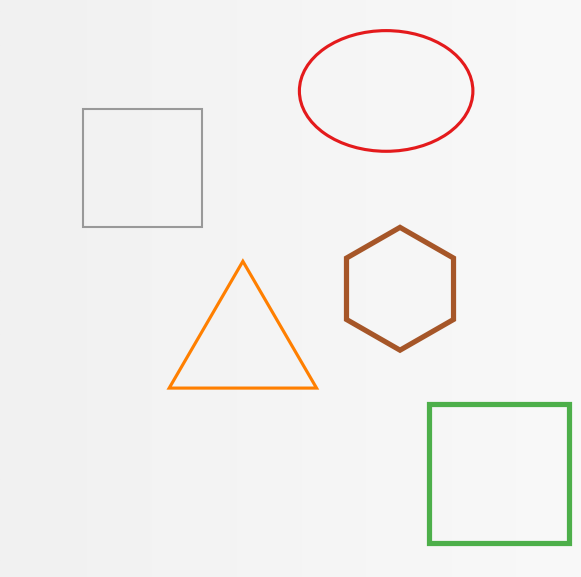[{"shape": "oval", "thickness": 1.5, "radius": 0.75, "center": [0.664, 0.842]}, {"shape": "square", "thickness": 2.5, "radius": 0.6, "center": [0.858, 0.179]}, {"shape": "triangle", "thickness": 1.5, "radius": 0.73, "center": [0.418, 0.4]}, {"shape": "hexagon", "thickness": 2.5, "radius": 0.53, "center": [0.688, 0.499]}, {"shape": "square", "thickness": 1, "radius": 0.51, "center": [0.246, 0.708]}]